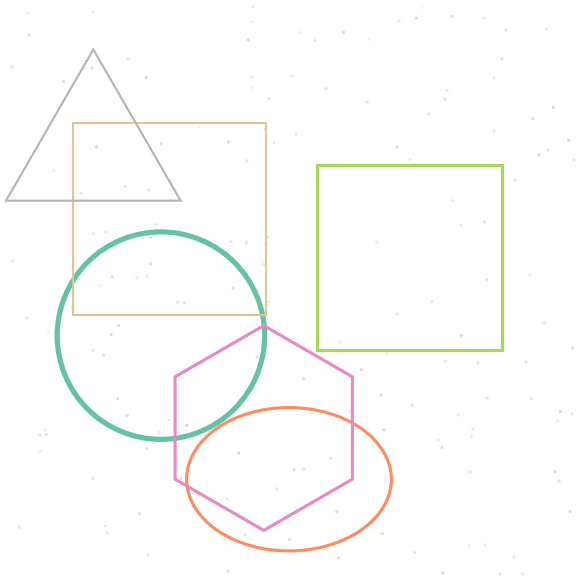[{"shape": "circle", "thickness": 2.5, "radius": 0.9, "center": [0.279, 0.418]}, {"shape": "oval", "thickness": 1.5, "radius": 0.89, "center": [0.5, 0.169]}, {"shape": "hexagon", "thickness": 1.5, "radius": 0.89, "center": [0.457, 0.258]}, {"shape": "square", "thickness": 1.5, "radius": 0.8, "center": [0.709, 0.553]}, {"shape": "square", "thickness": 1, "radius": 0.83, "center": [0.294, 0.62]}, {"shape": "triangle", "thickness": 1, "radius": 0.87, "center": [0.162, 0.739]}]